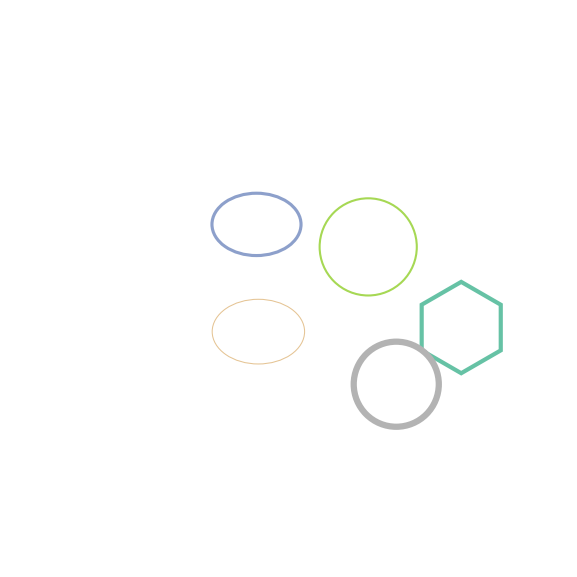[{"shape": "hexagon", "thickness": 2, "radius": 0.4, "center": [0.799, 0.432]}, {"shape": "oval", "thickness": 1.5, "radius": 0.39, "center": [0.444, 0.611]}, {"shape": "circle", "thickness": 1, "radius": 0.42, "center": [0.638, 0.572]}, {"shape": "oval", "thickness": 0.5, "radius": 0.4, "center": [0.447, 0.425]}, {"shape": "circle", "thickness": 3, "radius": 0.37, "center": [0.686, 0.334]}]